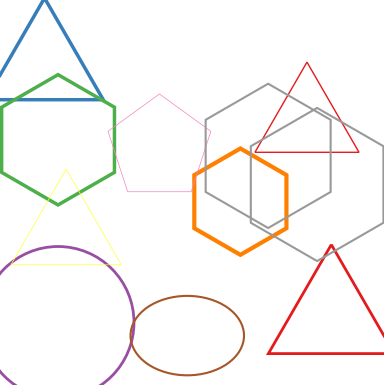[{"shape": "triangle", "thickness": 2, "radius": 0.94, "center": [0.861, 0.176]}, {"shape": "triangle", "thickness": 1, "radius": 0.78, "center": [0.797, 0.682]}, {"shape": "triangle", "thickness": 2.5, "radius": 0.88, "center": [0.116, 0.829]}, {"shape": "hexagon", "thickness": 2.5, "radius": 0.85, "center": [0.151, 0.637]}, {"shape": "circle", "thickness": 2, "radius": 0.99, "center": [0.151, 0.162]}, {"shape": "hexagon", "thickness": 3, "radius": 0.69, "center": [0.624, 0.476]}, {"shape": "triangle", "thickness": 0.5, "radius": 0.83, "center": [0.172, 0.395]}, {"shape": "oval", "thickness": 1.5, "radius": 0.74, "center": [0.486, 0.128]}, {"shape": "pentagon", "thickness": 0.5, "radius": 0.7, "center": [0.414, 0.616]}, {"shape": "hexagon", "thickness": 1.5, "radius": 0.94, "center": [0.696, 0.595]}, {"shape": "hexagon", "thickness": 1.5, "radius": 0.99, "center": [0.824, 0.521]}]